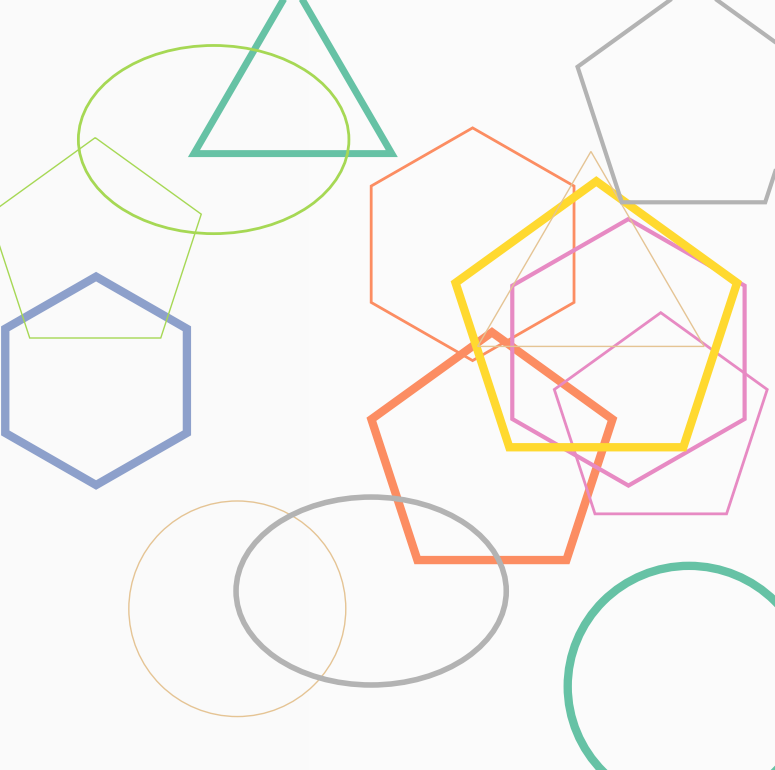[{"shape": "circle", "thickness": 3, "radius": 0.78, "center": [0.889, 0.109]}, {"shape": "triangle", "thickness": 2.5, "radius": 0.74, "center": [0.378, 0.874]}, {"shape": "hexagon", "thickness": 1, "radius": 0.76, "center": [0.61, 0.683]}, {"shape": "pentagon", "thickness": 3, "radius": 0.82, "center": [0.635, 0.405]}, {"shape": "hexagon", "thickness": 3, "radius": 0.68, "center": [0.124, 0.505]}, {"shape": "hexagon", "thickness": 1.5, "radius": 0.87, "center": [0.811, 0.542]}, {"shape": "pentagon", "thickness": 1, "radius": 0.72, "center": [0.853, 0.45]}, {"shape": "pentagon", "thickness": 0.5, "radius": 0.72, "center": [0.123, 0.677]}, {"shape": "oval", "thickness": 1, "radius": 0.87, "center": [0.276, 0.819]}, {"shape": "pentagon", "thickness": 3, "radius": 0.95, "center": [0.769, 0.574]}, {"shape": "triangle", "thickness": 0.5, "radius": 0.84, "center": [0.762, 0.634]}, {"shape": "circle", "thickness": 0.5, "radius": 0.7, "center": [0.306, 0.209]}, {"shape": "pentagon", "thickness": 1.5, "radius": 0.79, "center": [0.895, 0.865]}, {"shape": "oval", "thickness": 2, "radius": 0.87, "center": [0.479, 0.232]}]